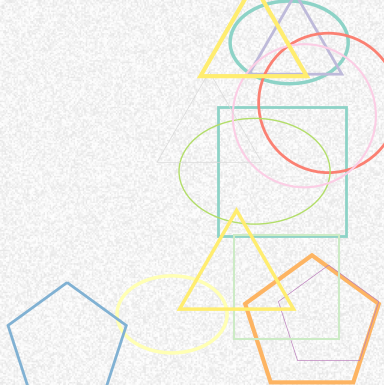[{"shape": "square", "thickness": 2, "radius": 0.84, "center": [0.732, 0.554]}, {"shape": "oval", "thickness": 2.5, "radius": 0.77, "center": [0.751, 0.89]}, {"shape": "oval", "thickness": 2.5, "radius": 0.71, "center": [0.447, 0.183]}, {"shape": "triangle", "thickness": 2, "radius": 0.7, "center": [0.767, 0.877]}, {"shape": "circle", "thickness": 2, "radius": 0.91, "center": [0.853, 0.733]}, {"shape": "pentagon", "thickness": 2, "radius": 0.81, "center": [0.174, 0.105]}, {"shape": "pentagon", "thickness": 3, "radius": 0.91, "center": [0.81, 0.154]}, {"shape": "oval", "thickness": 1, "radius": 0.98, "center": [0.661, 0.555]}, {"shape": "circle", "thickness": 1.5, "radius": 0.93, "center": [0.79, 0.699]}, {"shape": "triangle", "thickness": 0.5, "radius": 0.78, "center": [0.544, 0.657]}, {"shape": "pentagon", "thickness": 0.5, "radius": 0.69, "center": [0.853, 0.174]}, {"shape": "square", "thickness": 1.5, "radius": 0.68, "center": [0.744, 0.255]}, {"shape": "triangle", "thickness": 2.5, "radius": 0.86, "center": [0.614, 0.283]}, {"shape": "triangle", "thickness": 3, "radius": 0.8, "center": [0.659, 0.882]}]